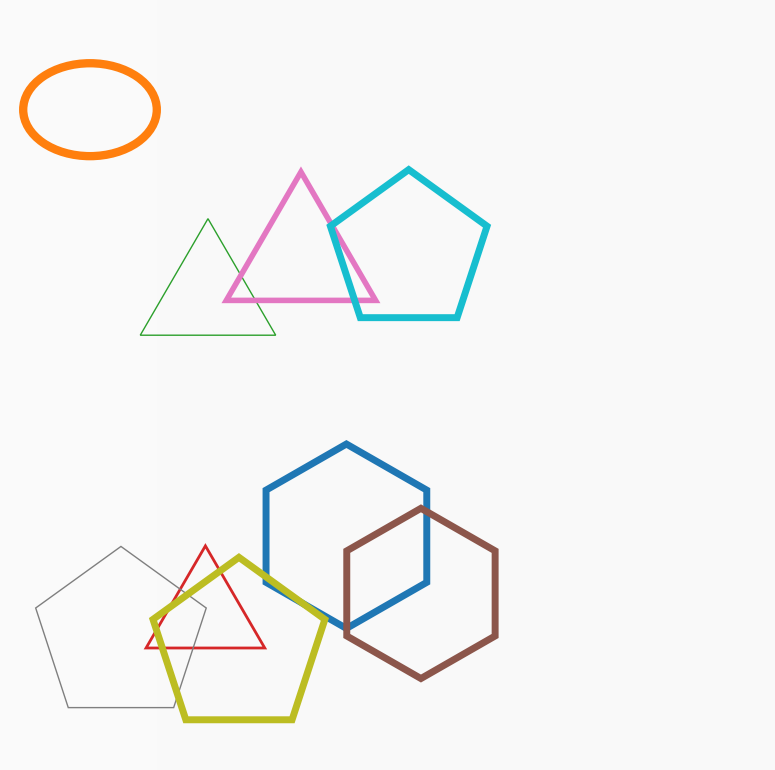[{"shape": "hexagon", "thickness": 2.5, "radius": 0.6, "center": [0.447, 0.304]}, {"shape": "oval", "thickness": 3, "radius": 0.43, "center": [0.116, 0.858]}, {"shape": "triangle", "thickness": 0.5, "radius": 0.5, "center": [0.268, 0.615]}, {"shape": "triangle", "thickness": 1, "radius": 0.44, "center": [0.265, 0.203]}, {"shape": "hexagon", "thickness": 2.5, "radius": 0.55, "center": [0.543, 0.229]}, {"shape": "triangle", "thickness": 2, "radius": 0.56, "center": [0.388, 0.665]}, {"shape": "pentagon", "thickness": 0.5, "radius": 0.58, "center": [0.156, 0.175]}, {"shape": "pentagon", "thickness": 2.5, "radius": 0.58, "center": [0.308, 0.16]}, {"shape": "pentagon", "thickness": 2.5, "radius": 0.53, "center": [0.527, 0.673]}]